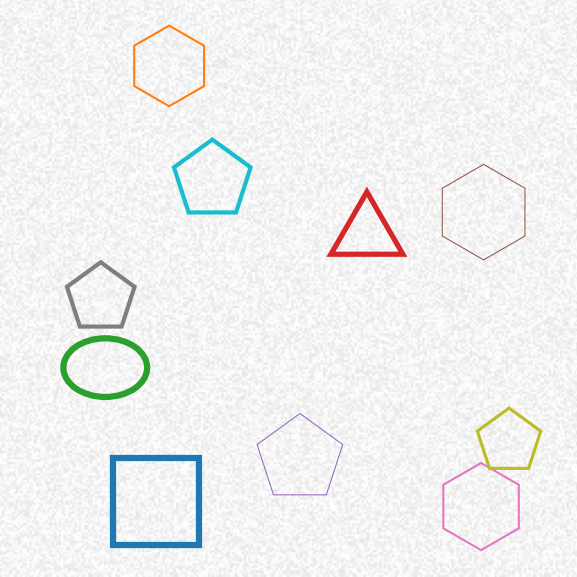[{"shape": "square", "thickness": 3, "radius": 0.37, "center": [0.27, 0.13]}, {"shape": "hexagon", "thickness": 1, "radius": 0.35, "center": [0.293, 0.885]}, {"shape": "oval", "thickness": 3, "radius": 0.36, "center": [0.182, 0.363]}, {"shape": "triangle", "thickness": 2.5, "radius": 0.36, "center": [0.635, 0.595]}, {"shape": "pentagon", "thickness": 0.5, "radius": 0.39, "center": [0.519, 0.205]}, {"shape": "hexagon", "thickness": 0.5, "radius": 0.41, "center": [0.837, 0.632]}, {"shape": "hexagon", "thickness": 1, "radius": 0.38, "center": [0.833, 0.122]}, {"shape": "pentagon", "thickness": 2, "radius": 0.31, "center": [0.174, 0.483]}, {"shape": "pentagon", "thickness": 1.5, "radius": 0.29, "center": [0.881, 0.235]}, {"shape": "pentagon", "thickness": 2, "radius": 0.35, "center": [0.368, 0.688]}]